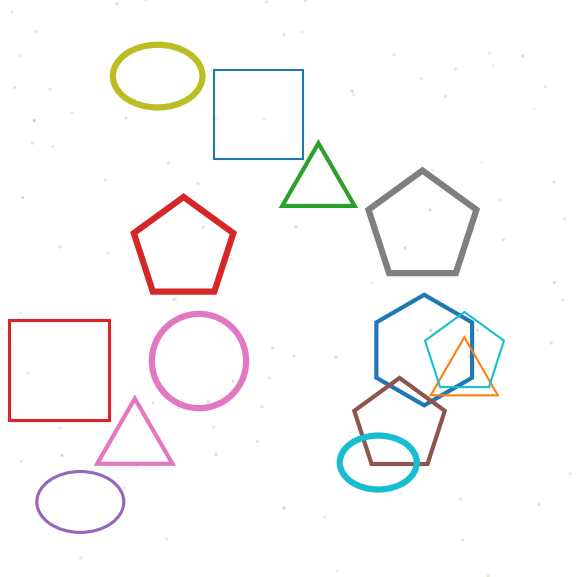[{"shape": "hexagon", "thickness": 2, "radius": 0.48, "center": [0.735, 0.393]}, {"shape": "square", "thickness": 1, "radius": 0.39, "center": [0.448, 0.8]}, {"shape": "triangle", "thickness": 1, "radius": 0.34, "center": [0.804, 0.348]}, {"shape": "triangle", "thickness": 2, "radius": 0.36, "center": [0.551, 0.679]}, {"shape": "square", "thickness": 1.5, "radius": 0.43, "center": [0.102, 0.359]}, {"shape": "pentagon", "thickness": 3, "radius": 0.45, "center": [0.318, 0.567]}, {"shape": "oval", "thickness": 1.5, "radius": 0.38, "center": [0.139, 0.13]}, {"shape": "pentagon", "thickness": 2, "radius": 0.41, "center": [0.692, 0.262]}, {"shape": "circle", "thickness": 3, "radius": 0.41, "center": [0.345, 0.374]}, {"shape": "triangle", "thickness": 2, "radius": 0.38, "center": [0.233, 0.234]}, {"shape": "pentagon", "thickness": 3, "radius": 0.49, "center": [0.732, 0.606]}, {"shape": "oval", "thickness": 3, "radius": 0.39, "center": [0.273, 0.867]}, {"shape": "oval", "thickness": 3, "radius": 0.33, "center": [0.655, 0.198]}, {"shape": "pentagon", "thickness": 1, "radius": 0.36, "center": [0.804, 0.387]}]